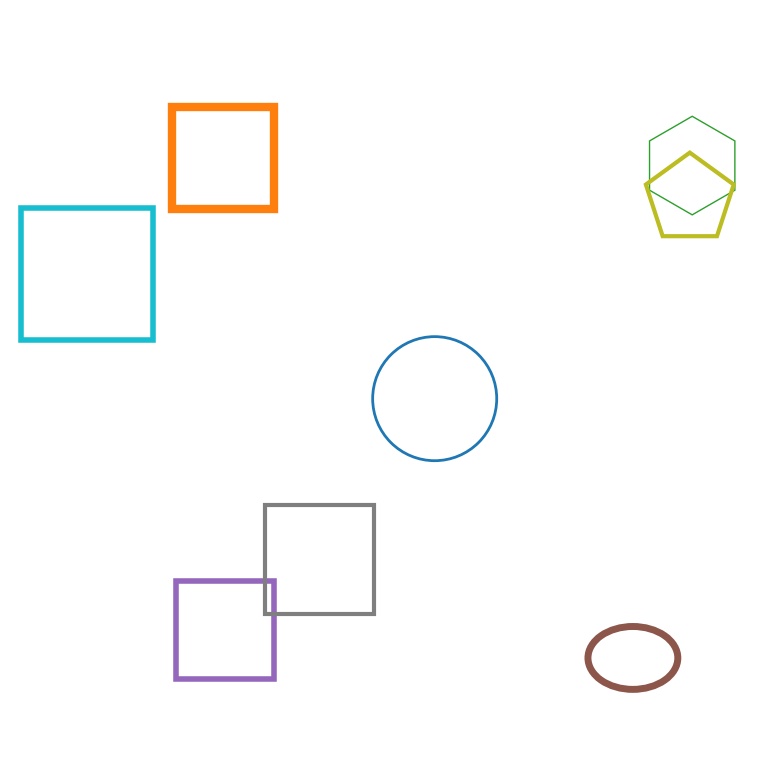[{"shape": "circle", "thickness": 1, "radius": 0.4, "center": [0.565, 0.482]}, {"shape": "square", "thickness": 3, "radius": 0.33, "center": [0.29, 0.795]}, {"shape": "hexagon", "thickness": 0.5, "radius": 0.32, "center": [0.899, 0.785]}, {"shape": "square", "thickness": 2, "radius": 0.32, "center": [0.292, 0.182]}, {"shape": "oval", "thickness": 2.5, "radius": 0.29, "center": [0.822, 0.146]}, {"shape": "square", "thickness": 1.5, "radius": 0.35, "center": [0.415, 0.274]}, {"shape": "pentagon", "thickness": 1.5, "radius": 0.3, "center": [0.896, 0.742]}, {"shape": "square", "thickness": 2, "radius": 0.43, "center": [0.113, 0.644]}]